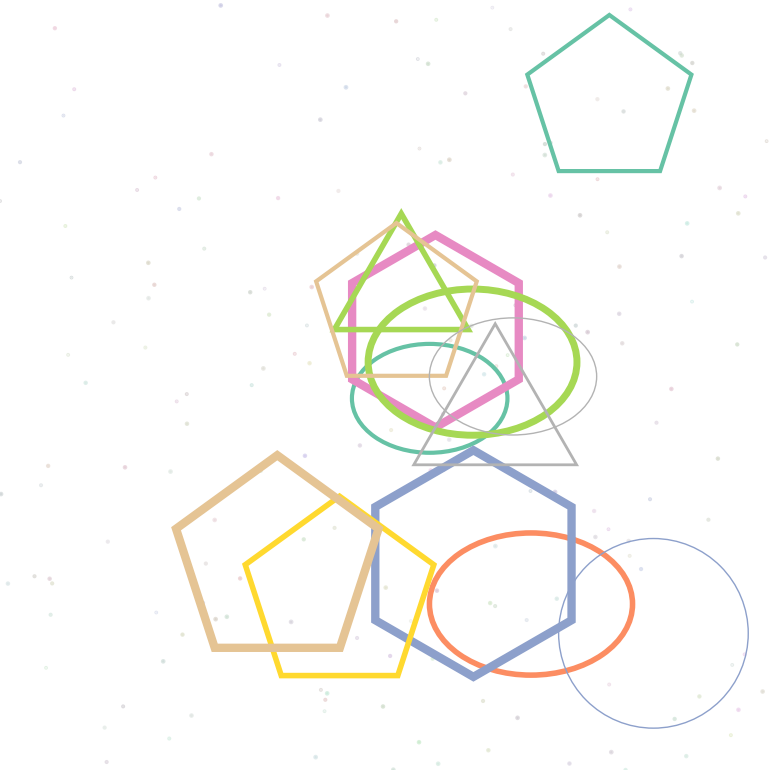[{"shape": "pentagon", "thickness": 1.5, "radius": 0.56, "center": [0.791, 0.868]}, {"shape": "oval", "thickness": 1.5, "radius": 0.5, "center": [0.558, 0.483]}, {"shape": "oval", "thickness": 2, "radius": 0.66, "center": [0.69, 0.216]}, {"shape": "hexagon", "thickness": 3, "radius": 0.74, "center": [0.615, 0.268]}, {"shape": "circle", "thickness": 0.5, "radius": 0.62, "center": [0.849, 0.177]}, {"shape": "hexagon", "thickness": 3, "radius": 0.62, "center": [0.566, 0.57]}, {"shape": "triangle", "thickness": 2, "radius": 0.5, "center": [0.521, 0.622]}, {"shape": "oval", "thickness": 2.5, "radius": 0.68, "center": [0.614, 0.53]}, {"shape": "pentagon", "thickness": 2, "radius": 0.64, "center": [0.441, 0.227]}, {"shape": "pentagon", "thickness": 3, "radius": 0.69, "center": [0.36, 0.271]}, {"shape": "pentagon", "thickness": 1.5, "radius": 0.55, "center": [0.515, 0.601]}, {"shape": "oval", "thickness": 0.5, "radius": 0.54, "center": [0.666, 0.511]}, {"shape": "triangle", "thickness": 1, "radius": 0.61, "center": [0.643, 0.457]}]